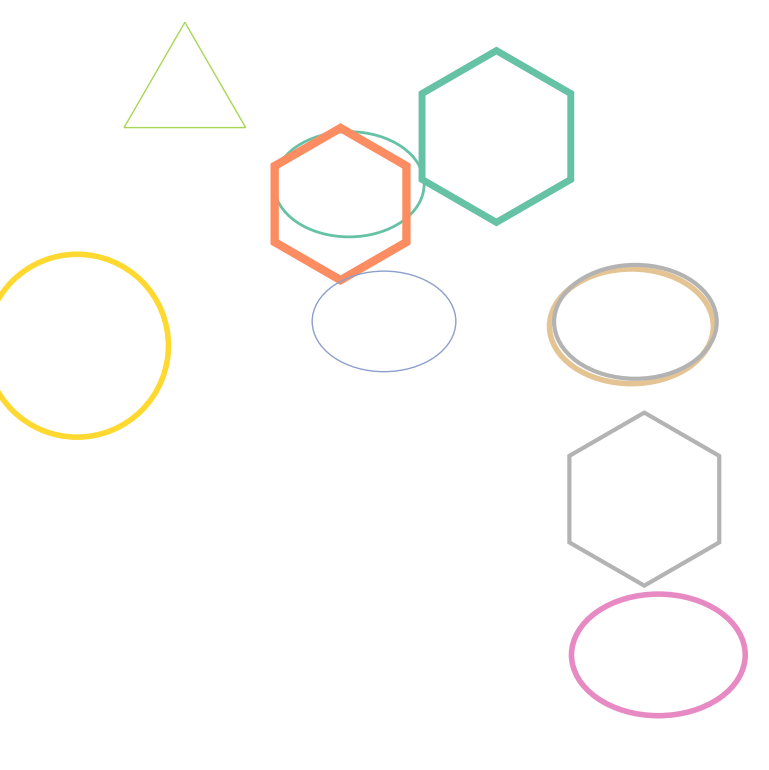[{"shape": "oval", "thickness": 1, "radius": 0.49, "center": [0.453, 0.761]}, {"shape": "hexagon", "thickness": 2.5, "radius": 0.56, "center": [0.645, 0.823]}, {"shape": "hexagon", "thickness": 3, "radius": 0.49, "center": [0.442, 0.735]}, {"shape": "oval", "thickness": 0.5, "radius": 0.47, "center": [0.499, 0.583]}, {"shape": "oval", "thickness": 2, "radius": 0.56, "center": [0.855, 0.149]}, {"shape": "triangle", "thickness": 0.5, "radius": 0.46, "center": [0.24, 0.88]}, {"shape": "circle", "thickness": 2, "radius": 0.59, "center": [0.1, 0.551]}, {"shape": "oval", "thickness": 2, "radius": 0.53, "center": [0.82, 0.576]}, {"shape": "hexagon", "thickness": 1.5, "radius": 0.56, "center": [0.837, 0.352]}, {"shape": "oval", "thickness": 1.5, "radius": 0.53, "center": [0.825, 0.582]}]